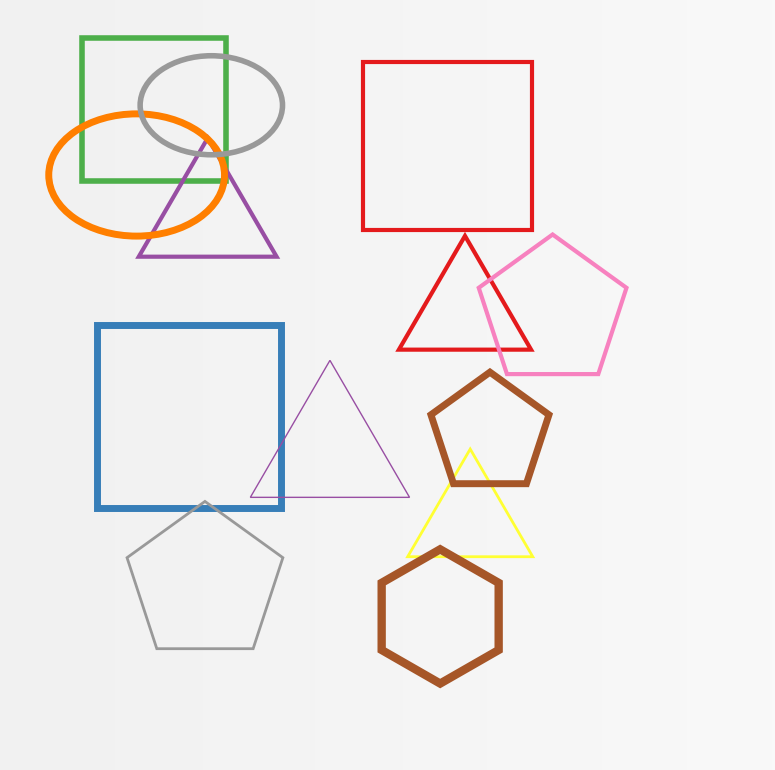[{"shape": "square", "thickness": 1.5, "radius": 0.55, "center": [0.577, 0.81]}, {"shape": "triangle", "thickness": 1.5, "radius": 0.49, "center": [0.6, 0.595]}, {"shape": "square", "thickness": 2.5, "radius": 0.59, "center": [0.243, 0.459]}, {"shape": "square", "thickness": 2, "radius": 0.46, "center": [0.199, 0.858]}, {"shape": "triangle", "thickness": 0.5, "radius": 0.59, "center": [0.426, 0.413]}, {"shape": "triangle", "thickness": 1.5, "radius": 0.51, "center": [0.268, 0.718]}, {"shape": "oval", "thickness": 2.5, "radius": 0.57, "center": [0.176, 0.773]}, {"shape": "triangle", "thickness": 1, "radius": 0.47, "center": [0.607, 0.324]}, {"shape": "hexagon", "thickness": 3, "radius": 0.44, "center": [0.568, 0.199]}, {"shape": "pentagon", "thickness": 2.5, "radius": 0.4, "center": [0.632, 0.437]}, {"shape": "pentagon", "thickness": 1.5, "radius": 0.5, "center": [0.713, 0.595]}, {"shape": "pentagon", "thickness": 1, "radius": 0.53, "center": [0.264, 0.243]}, {"shape": "oval", "thickness": 2, "radius": 0.46, "center": [0.273, 0.863]}]